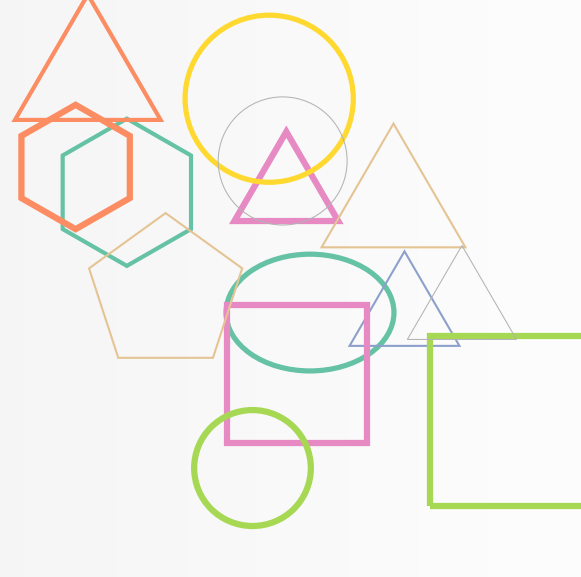[{"shape": "hexagon", "thickness": 2, "radius": 0.64, "center": [0.218, 0.666]}, {"shape": "oval", "thickness": 2.5, "radius": 0.72, "center": [0.533, 0.458]}, {"shape": "triangle", "thickness": 2, "radius": 0.72, "center": [0.151, 0.864]}, {"shape": "hexagon", "thickness": 3, "radius": 0.54, "center": [0.13, 0.71]}, {"shape": "triangle", "thickness": 1, "radius": 0.55, "center": [0.696, 0.455]}, {"shape": "square", "thickness": 3, "radius": 0.6, "center": [0.511, 0.351]}, {"shape": "triangle", "thickness": 3, "radius": 0.52, "center": [0.493, 0.668]}, {"shape": "circle", "thickness": 3, "radius": 0.5, "center": [0.434, 0.189]}, {"shape": "square", "thickness": 3, "radius": 0.74, "center": [0.887, 0.27]}, {"shape": "circle", "thickness": 2.5, "radius": 0.72, "center": [0.463, 0.828]}, {"shape": "pentagon", "thickness": 1, "radius": 0.69, "center": [0.285, 0.492]}, {"shape": "triangle", "thickness": 1, "radius": 0.71, "center": [0.677, 0.642]}, {"shape": "triangle", "thickness": 0.5, "radius": 0.54, "center": [0.795, 0.466]}, {"shape": "circle", "thickness": 0.5, "radius": 0.55, "center": [0.486, 0.72]}]